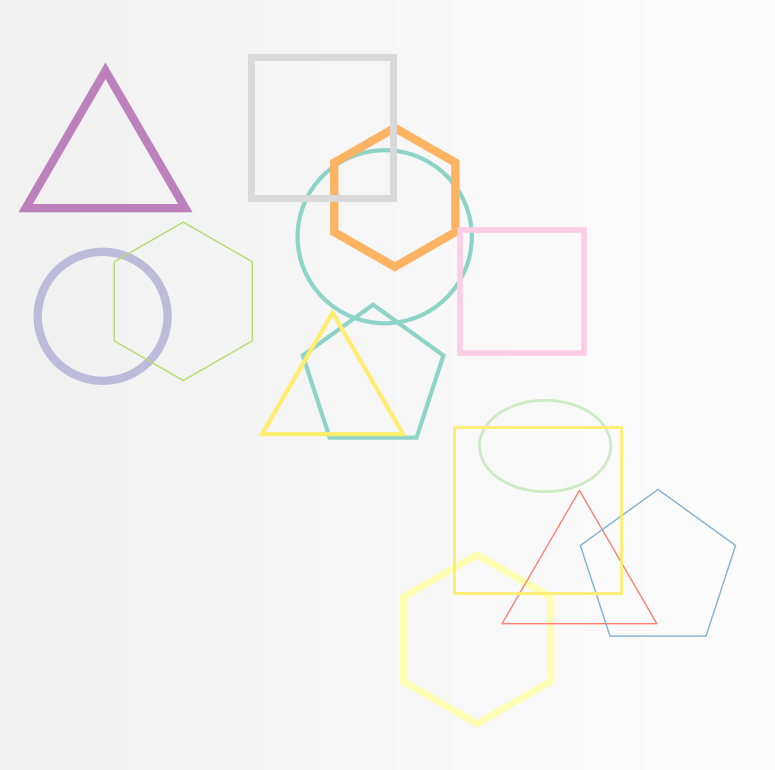[{"shape": "circle", "thickness": 1.5, "radius": 0.56, "center": [0.496, 0.693]}, {"shape": "pentagon", "thickness": 1.5, "radius": 0.48, "center": [0.481, 0.509]}, {"shape": "hexagon", "thickness": 2.5, "radius": 0.55, "center": [0.616, 0.17]}, {"shape": "circle", "thickness": 3, "radius": 0.42, "center": [0.132, 0.589]}, {"shape": "triangle", "thickness": 0.5, "radius": 0.58, "center": [0.748, 0.248]}, {"shape": "pentagon", "thickness": 0.5, "radius": 0.53, "center": [0.849, 0.259]}, {"shape": "hexagon", "thickness": 3, "radius": 0.45, "center": [0.509, 0.744]}, {"shape": "hexagon", "thickness": 0.5, "radius": 0.51, "center": [0.236, 0.609]}, {"shape": "square", "thickness": 2, "radius": 0.4, "center": [0.674, 0.622]}, {"shape": "square", "thickness": 2.5, "radius": 0.46, "center": [0.415, 0.834]}, {"shape": "triangle", "thickness": 3, "radius": 0.59, "center": [0.136, 0.789]}, {"shape": "oval", "thickness": 1, "radius": 0.42, "center": [0.703, 0.421]}, {"shape": "square", "thickness": 1, "radius": 0.54, "center": [0.693, 0.338]}, {"shape": "triangle", "thickness": 1.5, "radius": 0.53, "center": [0.429, 0.489]}]